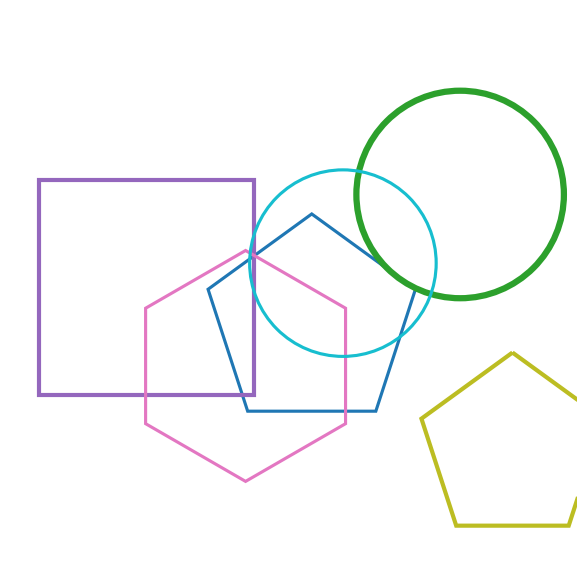[{"shape": "pentagon", "thickness": 1.5, "radius": 0.94, "center": [0.54, 0.44]}, {"shape": "circle", "thickness": 3, "radius": 0.9, "center": [0.797, 0.662]}, {"shape": "square", "thickness": 2, "radius": 0.93, "center": [0.254, 0.502]}, {"shape": "hexagon", "thickness": 1.5, "radius": 1.0, "center": [0.425, 0.365]}, {"shape": "pentagon", "thickness": 2, "radius": 0.83, "center": [0.887, 0.223]}, {"shape": "circle", "thickness": 1.5, "radius": 0.81, "center": [0.594, 0.543]}]